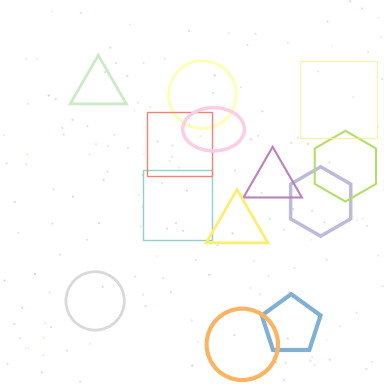[{"shape": "square", "thickness": 1, "radius": 0.45, "center": [0.461, 0.467]}, {"shape": "circle", "thickness": 2, "radius": 0.44, "center": [0.526, 0.754]}, {"shape": "hexagon", "thickness": 2.5, "radius": 0.45, "center": [0.833, 0.477]}, {"shape": "square", "thickness": 1, "radius": 0.42, "center": [0.466, 0.626]}, {"shape": "pentagon", "thickness": 3, "radius": 0.4, "center": [0.756, 0.156]}, {"shape": "circle", "thickness": 3, "radius": 0.46, "center": [0.629, 0.106]}, {"shape": "hexagon", "thickness": 1.5, "radius": 0.46, "center": [0.897, 0.568]}, {"shape": "oval", "thickness": 2.5, "radius": 0.4, "center": [0.555, 0.664]}, {"shape": "circle", "thickness": 2, "radius": 0.38, "center": [0.247, 0.218]}, {"shape": "triangle", "thickness": 1.5, "radius": 0.44, "center": [0.708, 0.531]}, {"shape": "triangle", "thickness": 2, "radius": 0.42, "center": [0.255, 0.772]}, {"shape": "triangle", "thickness": 2, "radius": 0.46, "center": [0.616, 0.415]}, {"shape": "square", "thickness": 0.5, "radius": 0.5, "center": [0.879, 0.741]}]